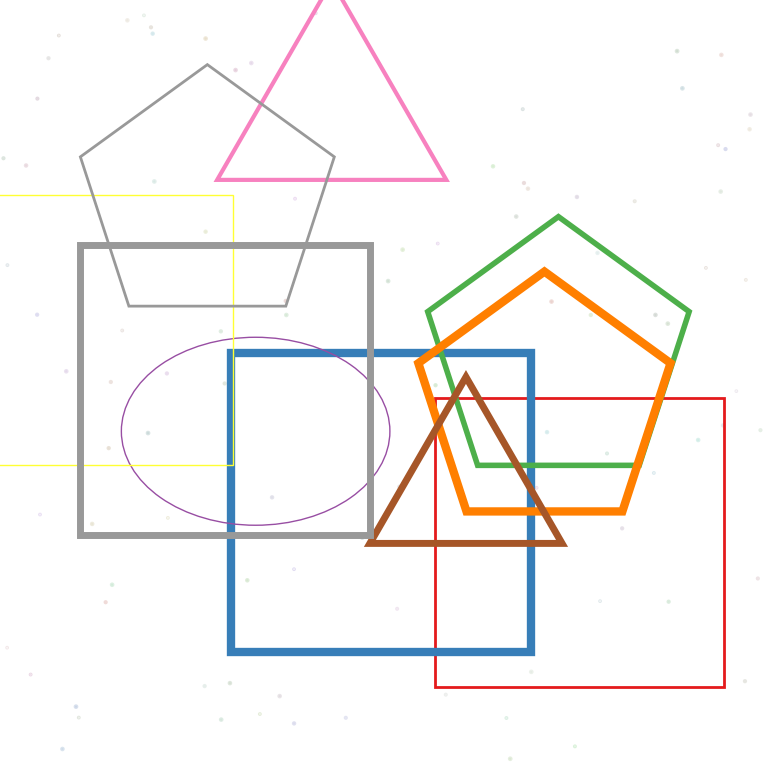[{"shape": "square", "thickness": 1, "radius": 0.94, "center": [0.752, 0.295]}, {"shape": "square", "thickness": 3, "radius": 0.97, "center": [0.495, 0.347]}, {"shape": "pentagon", "thickness": 2, "radius": 0.89, "center": [0.725, 0.54]}, {"shape": "oval", "thickness": 0.5, "radius": 0.87, "center": [0.332, 0.44]}, {"shape": "pentagon", "thickness": 3, "radius": 0.86, "center": [0.707, 0.475]}, {"shape": "square", "thickness": 0.5, "radius": 0.88, "center": [0.127, 0.571]}, {"shape": "triangle", "thickness": 2.5, "radius": 0.72, "center": [0.605, 0.366]}, {"shape": "triangle", "thickness": 1.5, "radius": 0.86, "center": [0.431, 0.852]}, {"shape": "pentagon", "thickness": 1, "radius": 0.87, "center": [0.269, 0.743]}, {"shape": "square", "thickness": 2.5, "radius": 0.94, "center": [0.292, 0.494]}]